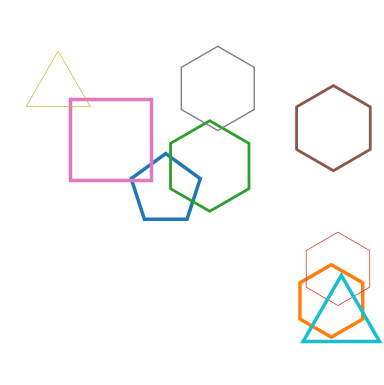[{"shape": "pentagon", "thickness": 2.5, "radius": 0.47, "center": [0.43, 0.507]}, {"shape": "hexagon", "thickness": 2.5, "radius": 0.47, "center": [0.861, 0.218]}, {"shape": "hexagon", "thickness": 2, "radius": 0.59, "center": [0.545, 0.569]}, {"shape": "hexagon", "thickness": 0.5, "radius": 0.48, "center": [0.878, 0.302]}, {"shape": "hexagon", "thickness": 2, "radius": 0.55, "center": [0.866, 0.667]}, {"shape": "square", "thickness": 2.5, "radius": 0.53, "center": [0.288, 0.638]}, {"shape": "hexagon", "thickness": 1, "radius": 0.55, "center": [0.566, 0.77]}, {"shape": "triangle", "thickness": 0.5, "radius": 0.48, "center": [0.151, 0.771]}, {"shape": "triangle", "thickness": 2.5, "radius": 0.57, "center": [0.887, 0.17]}]